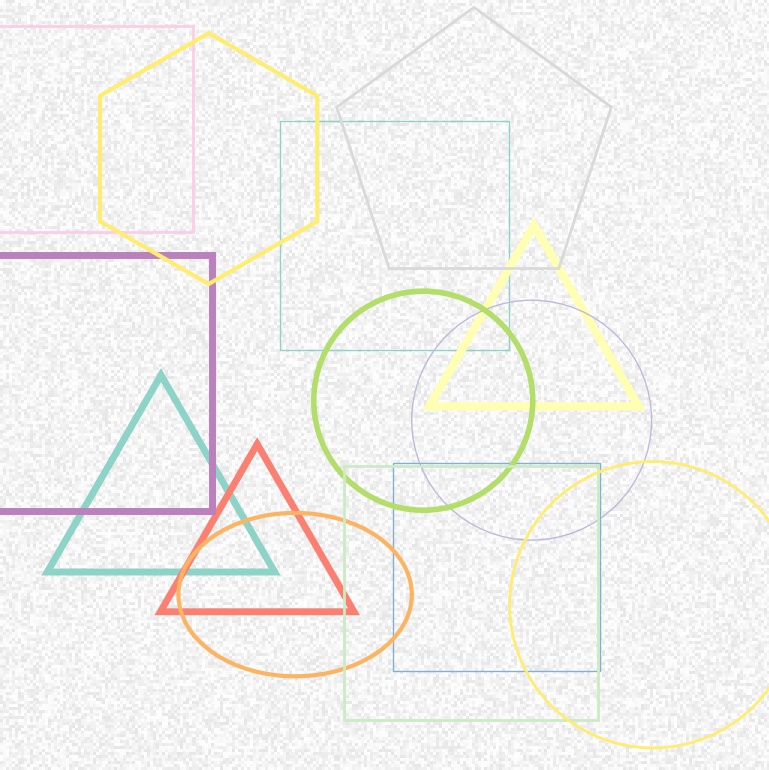[{"shape": "square", "thickness": 0.5, "radius": 0.74, "center": [0.512, 0.694]}, {"shape": "triangle", "thickness": 2.5, "radius": 0.85, "center": [0.209, 0.342]}, {"shape": "triangle", "thickness": 3, "radius": 0.78, "center": [0.693, 0.551]}, {"shape": "circle", "thickness": 0.5, "radius": 0.78, "center": [0.69, 0.454]}, {"shape": "triangle", "thickness": 2.5, "radius": 0.73, "center": [0.334, 0.278]}, {"shape": "square", "thickness": 0.5, "radius": 0.67, "center": [0.645, 0.263]}, {"shape": "oval", "thickness": 1.5, "radius": 0.76, "center": [0.383, 0.228]}, {"shape": "circle", "thickness": 2, "radius": 0.71, "center": [0.55, 0.48]}, {"shape": "square", "thickness": 1, "radius": 0.67, "center": [0.117, 0.832]}, {"shape": "pentagon", "thickness": 1, "radius": 0.94, "center": [0.616, 0.803]}, {"shape": "square", "thickness": 2.5, "radius": 0.83, "center": [0.109, 0.503]}, {"shape": "square", "thickness": 1, "radius": 0.82, "center": [0.612, 0.23]}, {"shape": "hexagon", "thickness": 1.5, "radius": 0.81, "center": [0.271, 0.794]}, {"shape": "circle", "thickness": 1, "radius": 0.93, "center": [0.848, 0.215]}]